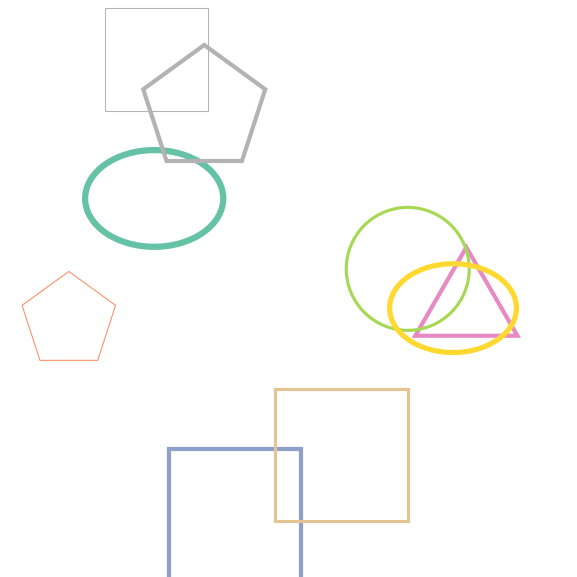[{"shape": "oval", "thickness": 3, "radius": 0.6, "center": [0.267, 0.656]}, {"shape": "pentagon", "thickness": 0.5, "radius": 0.43, "center": [0.119, 0.444]}, {"shape": "square", "thickness": 2, "radius": 0.57, "center": [0.407, 0.107]}, {"shape": "triangle", "thickness": 2, "radius": 0.51, "center": [0.808, 0.469]}, {"shape": "circle", "thickness": 1.5, "radius": 0.53, "center": [0.706, 0.534]}, {"shape": "oval", "thickness": 2.5, "radius": 0.55, "center": [0.784, 0.466]}, {"shape": "square", "thickness": 1.5, "radius": 0.58, "center": [0.591, 0.211]}, {"shape": "square", "thickness": 0.5, "radius": 0.45, "center": [0.271, 0.896]}, {"shape": "pentagon", "thickness": 2, "radius": 0.56, "center": [0.354, 0.81]}]